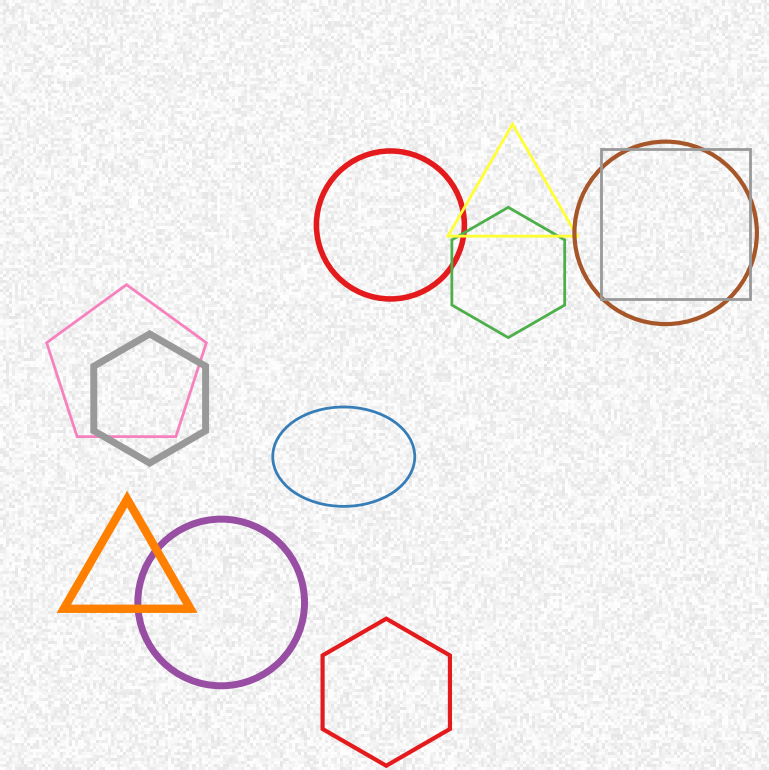[{"shape": "circle", "thickness": 2, "radius": 0.48, "center": [0.507, 0.708]}, {"shape": "hexagon", "thickness": 1.5, "radius": 0.48, "center": [0.502, 0.101]}, {"shape": "oval", "thickness": 1, "radius": 0.46, "center": [0.446, 0.407]}, {"shape": "hexagon", "thickness": 1, "radius": 0.42, "center": [0.66, 0.646]}, {"shape": "circle", "thickness": 2.5, "radius": 0.54, "center": [0.287, 0.218]}, {"shape": "triangle", "thickness": 3, "radius": 0.47, "center": [0.165, 0.257]}, {"shape": "triangle", "thickness": 1, "radius": 0.48, "center": [0.666, 0.742]}, {"shape": "circle", "thickness": 1.5, "radius": 0.59, "center": [0.864, 0.698]}, {"shape": "pentagon", "thickness": 1, "radius": 0.55, "center": [0.164, 0.521]}, {"shape": "hexagon", "thickness": 2.5, "radius": 0.42, "center": [0.194, 0.482]}, {"shape": "square", "thickness": 1, "radius": 0.49, "center": [0.877, 0.709]}]